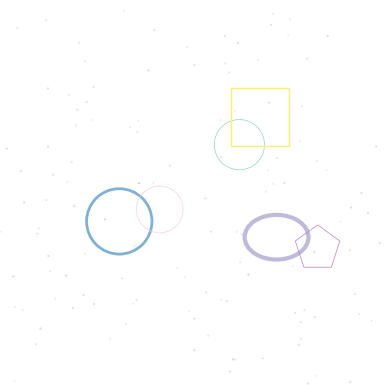[{"shape": "circle", "thickness": 0.5, "radius": 0.33, "center": [0.622, 0.624]}, {"shape": "oval", "thickness": 3, "radius": 0.41, "center": [0.718, 0.384]}, {"shape": "circle", "thickness": 2, "radius": 0.42, "center": [0.31, 0.425]}, {"shape": "circle", "thickness": 0.5, "radius": 0.3, "center": [0.415, 0.456]}, {"shape": "pentagon", "thickness": 0.5, "radius": 0.3, "center": [0.825, 0.355]}, {"shape": "square", "thickness": 1, "radius": 0.38, "center": [0.676, 0.695]}]